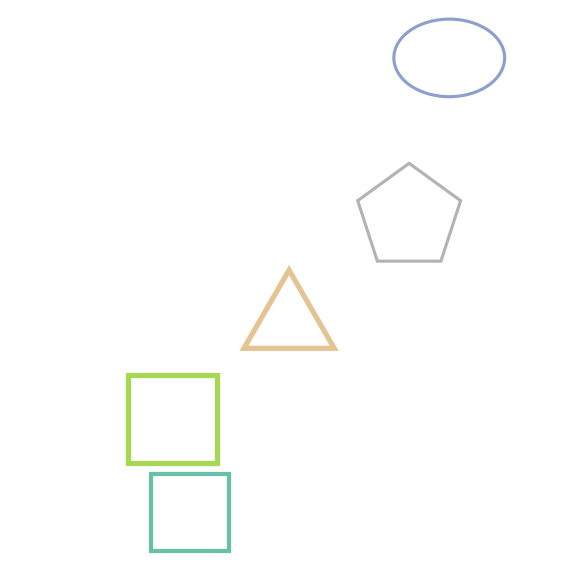[{"shape": "square", "thickness": 2, "radius": 0.34, "center": [0.329, 0.112]}, {"shape": "oval", "thickness": 1.5, "radius": 0.48, "center": [0.778, 0.899]}, {"shape": "square", "thickness": 2.5, "radius": 0.38, "center": [0.299, 0.274]}, {"shape": "triangle", "thickness": 2.5, "radius": 0.45, "center": [0.501, 0.441]}, {"shape": "pentagon", "thickness": 1.5, "radius": 0.47, "center": [0.708, 0.623]}]